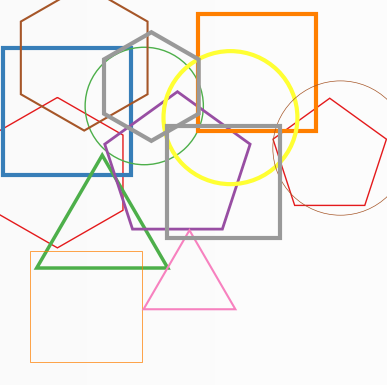[{"shape": "pentagon", "thickness": 1, "radius": 0.77, "center": [0.851, 0.591]}, {"shape": "hexagon", "thickness": 1, "radius": 0.98, "center": [0.148, 0.552]}, {"shape": "square", "thickness": 3, "radius": 0.83, "center": [0.173, 0.711]}, {"shape": "circle", "thickness": 1, "radius": 0.76, "center": [0.372, 0.725]}, {"shape": "triangle", "thickness": 2.5, "radius": 0.98, "center": [0.264, 0.402]}, {"shape": "pentagon", "thickness": 2, "radius": 0.99, "center": [0.458, 0.565]}, {"shape": "square", "thickness": 3, "radius": 0.76, "center": [0.662, 0.811]}, {"shape": "square", "thickness": 0.5, "radius": 0.72, "center": [0.222, 0.204]}, {"shape": "circle", "thickness": 3, "radius": 0.86, "center": [0.595, 0.694]}, {"shape": "circle", "thickness": 0.5, "radius": 0.87, "center": [0.879, 0.615]}, {"shape": "hexagon", "thickness": 1.5, "radius": 0.94, "center": [0.217, 0.85]}, {"shape": "triangle", "thickness": 1.5, "radius": 0.68, "center": [0.489, 0.265]}, {"shape": "square", "thickness": 3, "radius": 0.72, "center": [0.577, 0.527]}, {"shape": "hexagon", "thickness": 3, "radius": 0.71, "center": [0.391, 0.775]}]